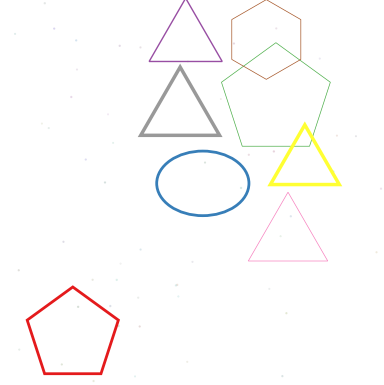[{"shape": "pentagon", "thickness": 2, "radius": 0.62, "center": [0.189, 0.13]}, {"shape": "oval", "thickness": 2, "radius": 0.6, "center": [0.527, 0.524]}, {"shape": "pentagon", "thickness": 0.5, "radius": 0.74, "center": [0.717, 0.74]}, {"shape": "triangle", "thickness": 1, "radius": 0.55, "center": [0.482, 0.895]}, {"shape": "triangle", "thickness": 2.5, "radius": 0.52, "center": [0.792, 0.572]}, {"shape": "hexagon", "thickness": 0.5, "radius": 0.52, "center": [0.692, 0.897]}, {"shape": "triangle", "thickness": 0.5, "radius": 0.6, "center": [0.748, 0.382]}, {"shape": "triangle", "thickness": 2.5, "radius": 0.59, "center": [0.468, 0.708]}]